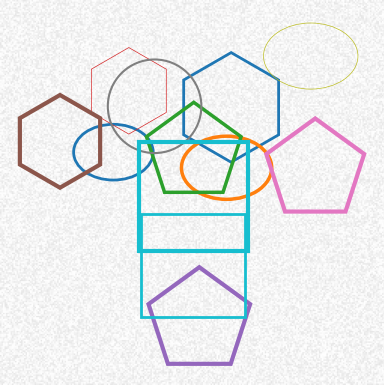[{"shape": "hexagon", "thickness": 2, "radius": 0.71, "center": [0.6, 0.721]}, {"shape": "oval", "thickness": 2, "radius": 0.52, "center": [0.295, 0.605]}, {"shape": "oval", "thickness": 2.5, "radius": 0.59, "center": [0.589, 0.564]}, {"shape": "pentagon", "thickness": 2.5, "radius": 0.65, "center": [0.503, 0.605]}, {"shape": "hexagon", "thickness": 0.5, "radius": 0.56, "center": [0.335, 0.764]}, {"shape": "pentagon", "thickness": 3, "radius": 0.69, "center": [0.518, 0.167]}, {"shape": "hexagon", "thickness": 3, "radius": 0.6, "center": [0.156, 0.633]}, {"shape": "pentagon", "thickness": 3, "radius": 0.67, "center": [0.819, 0.559]}, {"shape": "circle", "thickness": 1.5, "radius": 0.61, "center": [0.402, 0.724]}, {"shape": "oval", "thickness": 0.5, "radius": 0.61, "center": [0.807, 0.854]}, {"shape": "square", "thickness": 2, "radius": 0.67, "center": [0.502, 0.31]}, {"shape": "square", "thickness": 3, "radius": 0.71, "center": [0.502, 0.489]}]